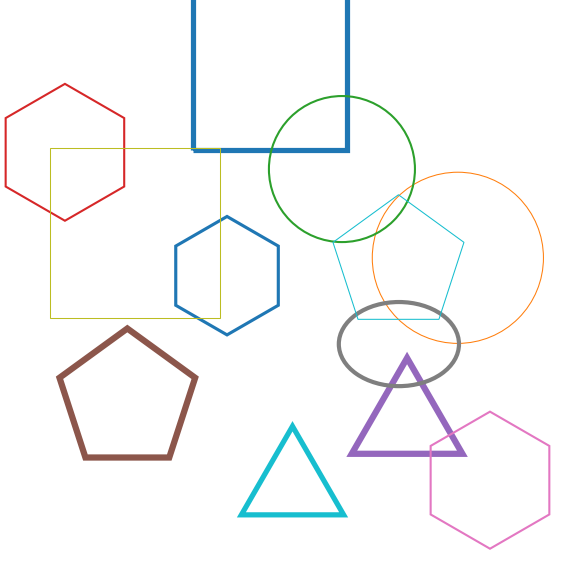[{"shape": "hexagon", "thickness": 1.5, "radius": 0.51, "center": [0.393, 0.522]}, {"shape": "square", "thickness": 2.5, "radius": 0.67, "center": [0.468, 0.874]}, {"shape": "circle", "thickness": 0.5, "radius": 0.74, "center": [0.793, 0.553]}, {"shape": "circle", "thickness": 1, "radius": 0.63, "center": [0.592, 0.706]}, {"shape": "hexagon", "thickness": 1, "radius": 0.59, "center": [0.112, 0.735]}, {"shape": "triangle", "thickness": 3, "radius": 0.55, "center": [0.705, 0.269]}, {"shape": "pentagon", "thickness": 3, "radius": 0.62, "center": [0.221, 0.307]}, {"shape": "hexagon", "thickness": 1, "radius": 0.59, "center": [0.848, 0.168]}, {"shape": "oval", "thickness": 2, "radius": 0.52, "center": [0.691, 0.403]}, {"shape": "square", "thickness": 0.5, "radius": 0.73, "center": [0.234, 0.595]}, {"shape": "pentagon", "thickness": 0.5, "radius": 0.6, "center": [0.69, 0.543]}, {"shape": "triangle", "thickness": 2.5, "radius": 0.51, "center": [0.507, 0.159]}]